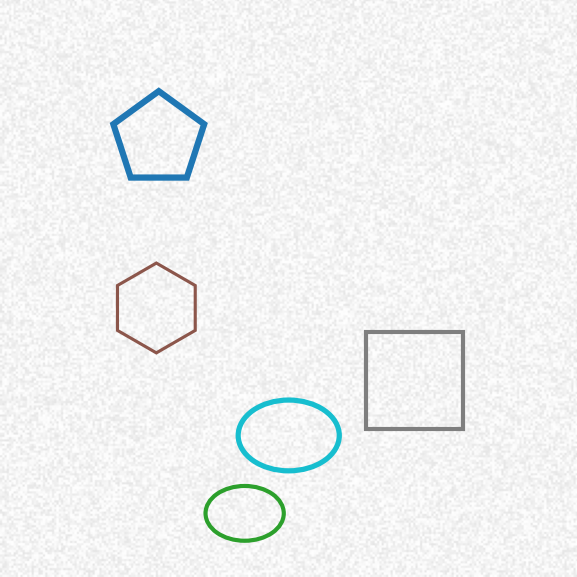[{"shape": "pentagon", "thickness": 3, "radius": 0.41, "center": [0.275, 0.759]}, {"shape": "oval", "thickness": 2, "radius": 0.34, "center": [0.424, 0.11]}, {"shape": "hexagon", "thickness": 1.5, "radius": 0.39, "center": [0.271, 0.466]}, {"shape": "square", "thickness": 2, "radius": 0.42, "center": [0.718, 0.34]}, {"shape": "oval", "thickness": 2.5, "radius": 0.44, "center": [0.5, 0.245]}]